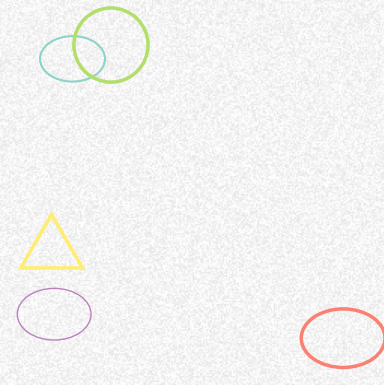[{"shape": "oval", "thickness": 1.5, "radius": 0.42, "center": [0.188, 0.847]}, {"shape": "oval", "thickness": 2.5, "radius": 0.54, "center": [0.891, 0.122]}, {"shape": "circle", "thickness": 2.5, "radius": 0.48, "center": [0.288, 0.883]}, {"shape": "oval", "thickness": 1, "radius": 0.48, "center": [0.141, 0.184]}, {"shape": "triangle", "thickness": 2.5, "radius": 0.46, "center": [0.134, 0.35]}]